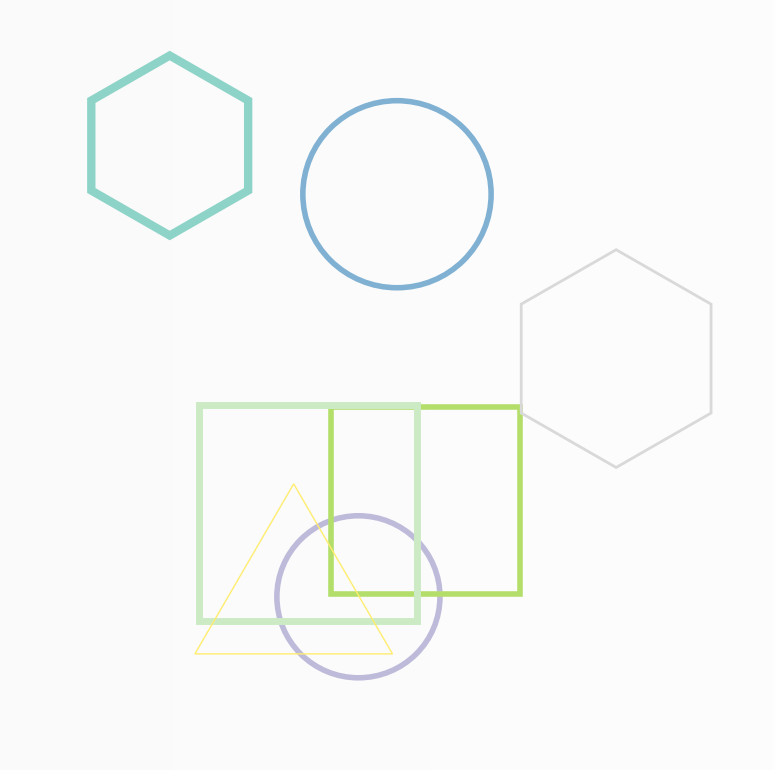[{"shape": "hexagon", "thickness": 3, "radius": 0.58, "center": [0.219, 0.811]}, {"shape": "circle", "thickness": 2, "radius": 0.53, "center": [0.462, 0.225]}, {"shape": "circle", "thickness": 2, "radius": 0.61, "center": [0.512, 0.748]}, {"shape": "square", "thickness": 2, "radius": 0.61, "center": [0.549, 0.35]}, {"shape": "hexagon", "thickness": 1, "radius": 0.71, "center": [0.795, 0.534]}, {"shape": "square", "thickness": 2.5, "radius": 0.7, "center": [0.398, 0.334]}, {"shape": "triangle", "thickness": 0.5, "radius": 0.74, "center": [0.379, 0.224]}]